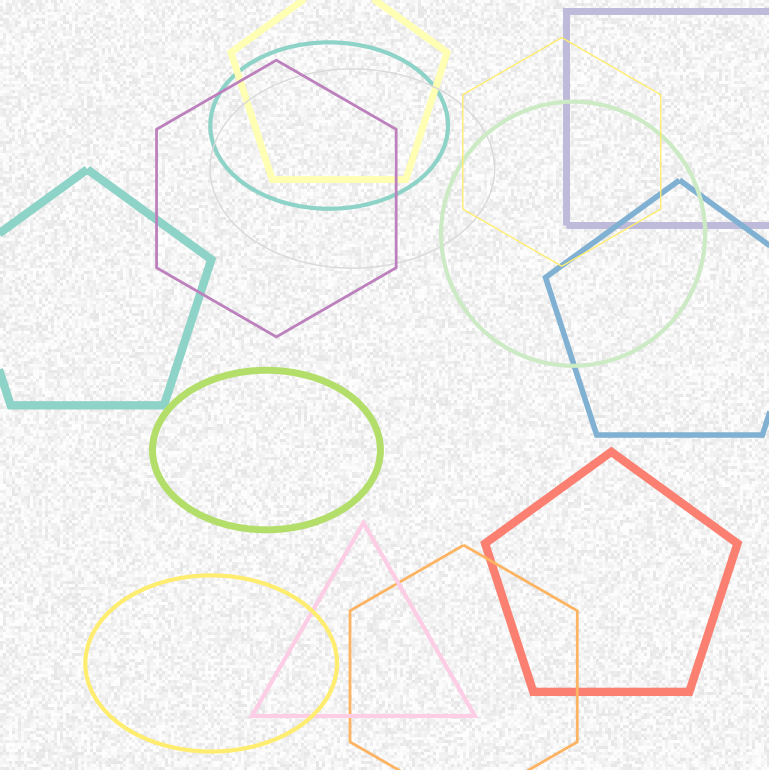[{"shape": "oval", "thickness": 1.5, "radius": 0.77, "center": [0.427, 0.837]}, {"shape": "pentagon", "thickness": 3, "radius": 0.85, "center": [0.113, 0.611]}, {"shape": "pentagon", "thickness": 2.5, "radius": 0.74, "center": [0.44, 0.886]}, {"shape": "square", "thickness": 2.5, "radius": 0.69, "center": [0.875, 0.847]}, {"shape": "pentagon", "thickness": 3, "radius": 0.86, "center": [0.794, 0.241]}, {"shape": "pentagon", "thickness": 2, "radius": 0.92, "center": [0.883, 0.583]}, {"shape": "hexagon", "thickness": 1, "radius": 0.85, "center": [0.602, 0.122]}, {"shape": "oval", "thickness": 2.5, "radius": 0.74, "center": [0.346, 0.416]}, {"shape": "triangle", "thickness": 1.5, "radius": 0.84, "center": [0.472, 0.154]}, {"shape": "oval", "thickness": 0.5, "radius": 0.92, "center": [0.458, 0.781]}, {"shape": "hexagon", "thickness": 1, "radius": 0.9, "center": [0.359, 0.742]}, {"shape": "circle", "thickness": 1.5, "radius": 0.86, "center": [0.744, 0.696]}, {"shape": "hexagon", "thickness": 0.5, "radius": 0.74, "center": [0.73, 0.803]}, {"shape": "oval", "thickness": 1.5, "radius": 0.82, "center": [0.274, 0.138]}]